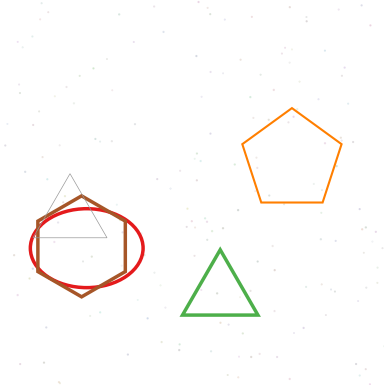[{"shape": "oval", "thickness": 2.5, "radius": 0.73, "center": [0.225, 0.355]}, {"shape": "triangle", "thickness": 2.5, "radius": 0.57, "center": [0.572, 0.238]}, {"shape": "pentagon", "thickness": 1.5, "radius": 0.68, "center": [0.758, 0.584]}, {"shape": "hexagon", "thickness": 2.5, "radius": 0.66, "center": [0.212, 0.36]}, {"shape": "triangle", "thickness": 0.5, "radius": 0.56, "center": [0.182, 0.438]}]